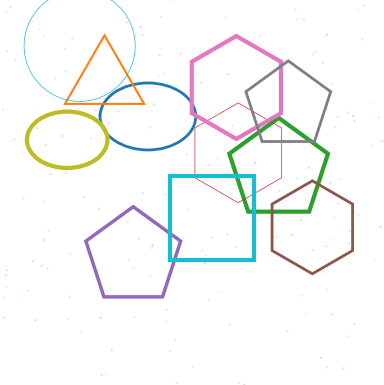[{"shape": "oval", "thickness": 2, "radius": 0.62, "center": [0.384, 0.697]}, {"shape": "triangle", "thickness": 1.5, "radius": 0.59, "center": [0.271, 0.79]}, {"shape": "pentagon", "thickness": 3, "radius": 0.67, "center": [0.724, 0.559]}, {"shape": "hexagon", "thickness": 0.5, "radius": 0.65, "center": [0.619, 0.603]}, {"shape": "pentagon", "thickness": 2.5, "radius": 0.65, "center": [0.346, 0.334]}, {"shape": "hexagon", "thickness": 2, "radius": 0.6, "center": [0.811, 0.41]}, {"shape": "hexagon", "thickness": 3, "radius": 0.67, "center": [0.614, 0.773]}, {"shape": "pentagon", "thickness": 2, "radius": 0.58, "center": [0.749, 0.726]}, {"shape": "oval", "thickness": 3, "radius": 0.52, "center": [0.175, 0.637]}, {"shape": "square", "thickness": 3, "radius": 0.54, "center": [0.551, 0.433]}, {"shape": "circle", "thickness": 0.5, "radius": 0.72, "center": [0.207, 0.881]}]